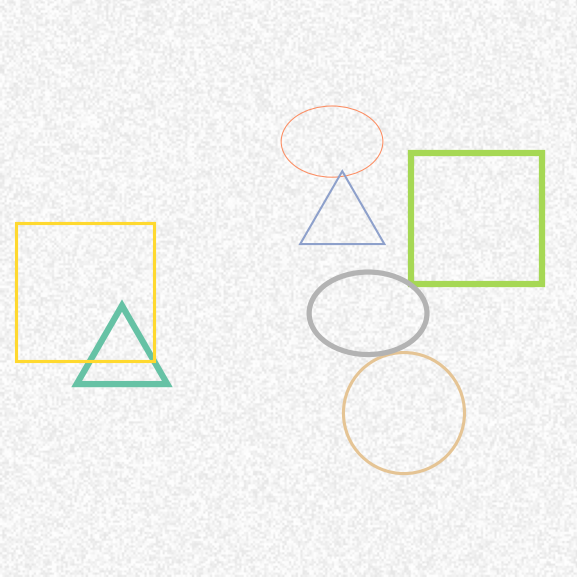[{"shape": "triangle", "thickness": 3, "radius": 0.45, "center": [0.211, 0.379]}, {"shape": "oval", "thickness": 0.5, "radius": 0.44, "center": [0.575, 0.754]}, {"shape": "triangle", "thickness": 1, "radius": 0.42, "center": [0.593, 0.619]}, {"shape": "square", "thickness": 3, "radius": 0.57, "center": [0.825, 0.621]}, {"shape": "square", "thickness": 1.5, "radius": 0.6, "center": [0.147, 0.493]}, {"shape": "circle", "thickness": 1.5, "radius": 0.52, "center": [0.7, 0.284]}, {"shape": "oval", "thickness": 2.5, "radius": 0.51, "center": [0.637, 0.457]}]